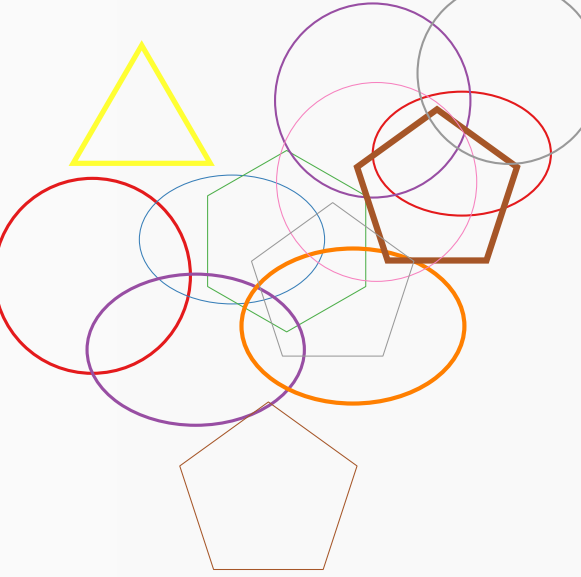[{"shape": "circle", "thickness": 1.5, "radius": 0.84, "center": [0.159, 0.521]}, {"shape": "oval", "thickness": 1, "radius": 0.77, "center": [0.795, 0.733]}, {"shape": "oval", "thickness": 0.5, "radius": 0.8, "center": [0.399, 0.584]}, {"shape": "hexagon", "thickness": 0.5, "radius": 0.79, "center": [0.493, 0.582]}, {"shape": "circle", "thickness": 1, "radius": 0.84, "center": [0.641, 0.825]}, {"shape": "oval", "thickness": 1.5, "radius": 0.93, "center": [0.337, 0.394]}, {"shape": "oval", "thickness": 2, "radius": 0.96, "center": [0.607, 0.435]}, {"shape": "triangle", "thickness": 2.5, "radius": 0.68, "center": [0.244, 0.784]}, {"shape": "pentagon", "thickness": 3, "radius": 0.72, "center": [0.752, 0.665]}, {"shape": "pentagon", "thickness": 0.5, "radius": 0.8, "center": [0.462, 0.143]}, {"shape": "circle", "thickness": 0.5, "radius": 0.86, "center": [0.648, 0.684]}, {"shape": "circle", "thickness": 1, "radius": 0.79, "center": [0.875, 0.872]}, {"shape": "pentagon", "thickness": 0.5, "radius": 0.73, "center": [0.572, 0.501]}]